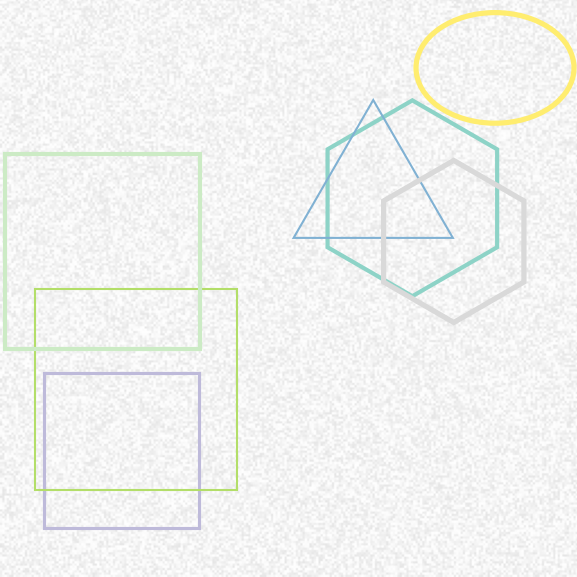[{"shape": "hexagon", "thickness": 2, "radius": 0.85, "center": [0.714, 0.656]}, {"shape": "square", "thickness": 1.5, "radius": 0.67, "center": [0.21, 0.219]}, {"shape": "triangle", "thickness": 1, "radius": 0.8, "center": [0.646, 0.667]}, {"shape": "square", "thickness": 1, "radius": 0.87, "center": [0.235, 0.324]}, {"shape": "hexagon", "thickness": 2.5, "radius": 0.7, "center": [0.786, 0.581]}, {"shape": "square", "thickness": 2, "radius": 0.84, "center": [0.177, 0.564]}, {"shape": "oval", "thickness": 2.5, "radius": 0.68, "center": [0.857, 0.882]}]